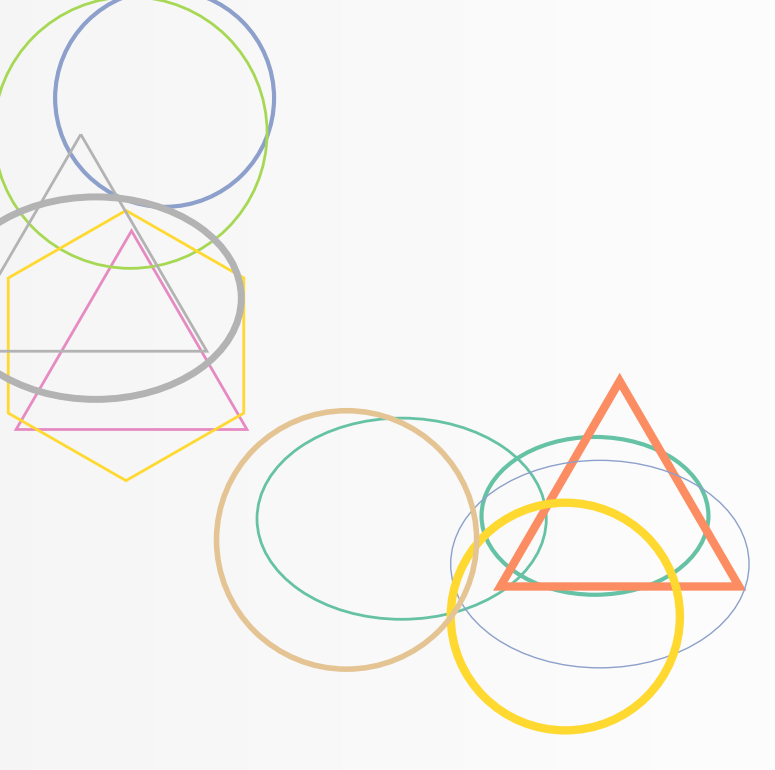[{"shape": "oval", "thickness": 1.5, "radius": 0.73, "center": [0.768, 0.33]}, {"shape": "oval", "thickness": 1, "radius": 0.93, "center": [0.518, 0.326]}, {"shape": "triangle", "thickness": 3, "radius": 0.89, "center": [0.8, 0.327]}, {"shape": "oval", "thickness": 0.5, "radius": 0.96, "center": [0.774, 0.267]}, {"shape": "circle", "thickness": 1.5, "radius": 0.71, "center": [0.212, 0.873]}, {"shape": "triangle", "thickness": 1, "radius": 0.86, "center": [0.17, 0.528]}, {"shape": "circle", "thickness": 1, "radius": 0.88, "center": [0.168, 0.828]}, {"shape": "circle", "thickness": 3, "radius": 0.74, "center": [0.729, 0.199]}, {"shape": "hexagon", "thickness": 1, "radius": 0.88, "center": [0.163, 0.551]}, {"shape": "circle", "thickness": 2, "radius": 0.84, "center": [0.447, 0.299]}, {"shape": "oval", "thickness": 2.5, "radius": 0.94, "center": [0.124, 0.613]}, {"shape": "triangle", "thickness": 1, "radius": 0.94, "center": [0.104, 0.638]}]